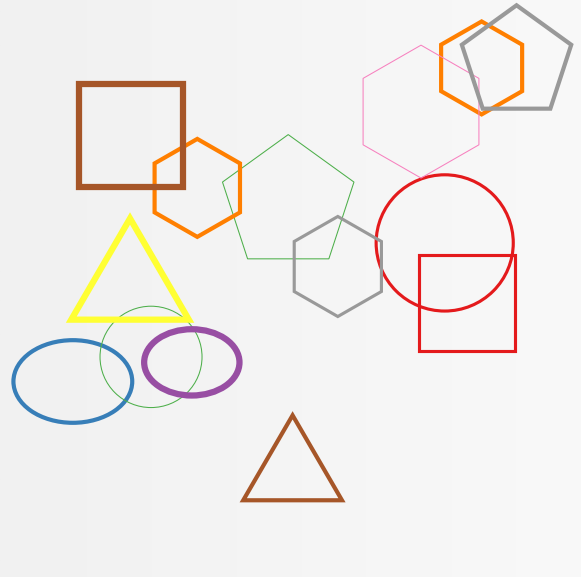[{"shape": "square", "thickness": 1.5, "radius": 0.42, "center": [0.803, 0.474]}, {"shape": "circle", "thickness": 1.5, "radius": 0.59, "center": [0.765, 0.578]}, {"shape": "oval", "thickness": 2, "radius": 0.51, "center": [0.125, 0.339]}, {"shape": "circle", "thickness": 0.5, "radius": 0.44, "center": [0.26, 0.381]}, {"shape": "pentagon", "thickness": 0.5, "radius": 0.59, "center": [0.496, 0.647]}, {"shape": "oval", "thickness": 3, "radius": 0.41, "center": [0.33, 0.372]}, {"shape": "hexagon", "thickness": 2, "radius": 0.4, "center": [0.829, 0.882]}, {"shape": "hexagon", "thickness": 2, "radius": 0.42, "center": [0.339, 0.674]}, {"shape": "triangle", "thickness": 3, "radius": 0.58, "center": [0.224, 0.504]}, {"shape": "triangle", "thickness": 2, "radius": 0.49, "center": [0.503, 0.182]}, {"shape": "square", "thickness": 3, "radius": 0.45, "center": [0.226, 0.764]}, {"shape": "hexagon", "thickness": 0.5, "radius": 0.58, "center": [0.724, 0.806]}, {"shape": "hexagon", "thickness": 1.5, "radius": 0.43, "center": [0.581, 0.538]}, {"shape": "pentagon", "thickness": 2, "radius": 0.49, "center": [0.889, 0.891]}]